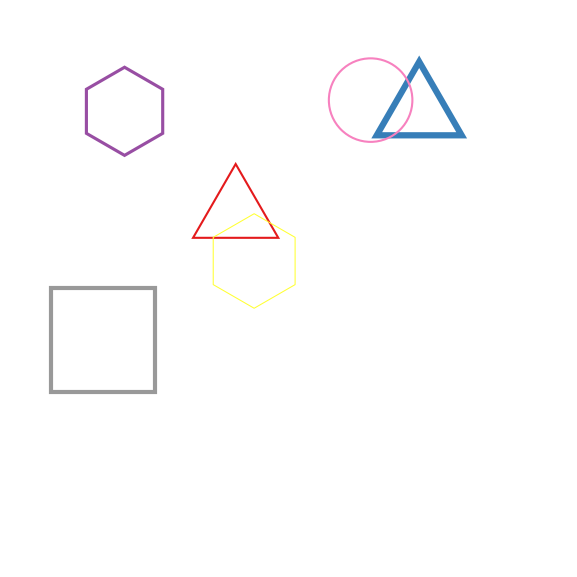[{"shape": "triangle", "thickness": 1, "radius": 0.43, "center": [0.408, 0.63]}, {"shape": "triangle", "thickness": 3, "radius": 0.42, "center": [0.726, 0.807]}, {"shape": "hexagon", "thickness": 1.5, "radius": 0.38, "center": [0.216, 0.806]}, {"shape": "hexagon", "thickness": 0.5, "radius": 0.41, "center": [0.44, 0.547]}, {"shape": "circle", "thickness": 1, "radius": 0.36, "center": [0.642, 0.826]}, {"shape": "square", "thickness": 2, "radius": 0.45, "center": [0.179, 0.41]}]